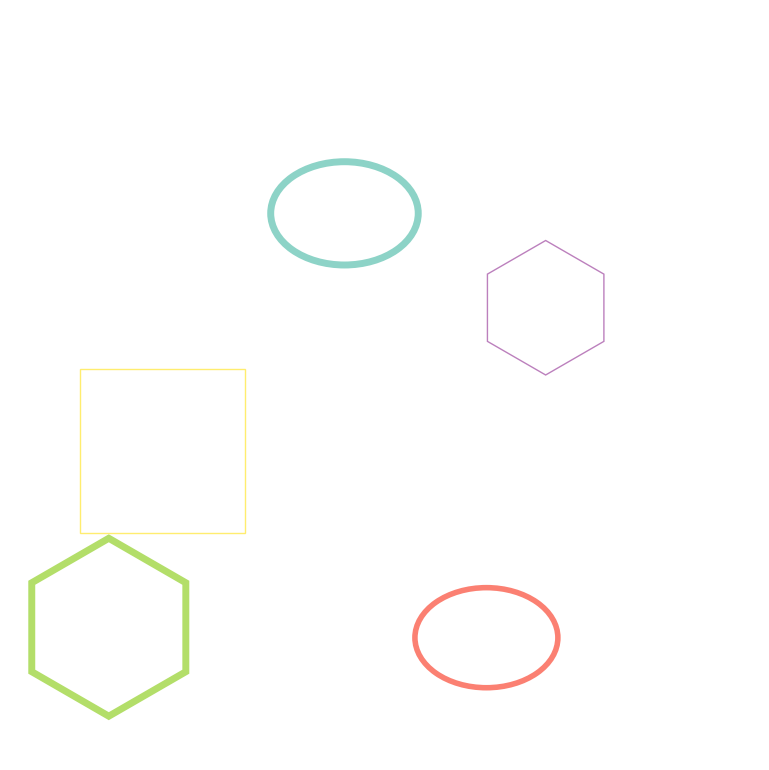[{"shape": "oval", "thickness": 2.5, "radius": 0.48, "center": [0.447, 0.723]}, {"shape": "oval", "thickness": 2, "radius": 0.46, "center": [0.632, 0.172]}, {"shape": "hexagon", "thickness": 2.5, "radius": 0.58, "center": [0.141, 0.185]}, {"shape": "hexagon", "thickness": 0.5, "radius": 0.44, "center": [0.709, 0.6]}, {"shape": "square", "thickness": 0.5, "radius": 0.53, "center": [0.211, 0.414]}]